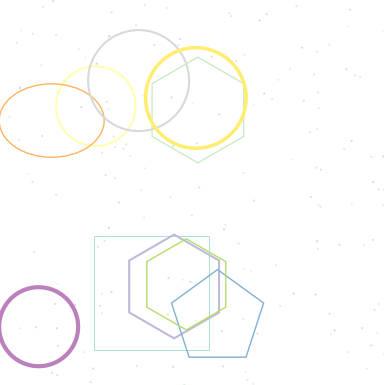[{"shape": "square", "thickness": 0.5, "radius": 0.74, "center": [0.393, 0.239]}, {"shape": "circle", "thickness": 1.5, "radius": 0.52, "center": [0.249, 0.724]}, {"shape": "hexagon", "thickness": 1.5, "radius": 0.67, "center": [0.452, 0.256]}, {"shape": "pentagon", "thickness": 1, "radius": 0.63, "center": [0.565, 0.174]}, {"shape": "oval", "thickness": 1, "radius": 0.68, "center": [0.134, 0.687]}, {"shape": "hexagon", "thickness": 1, "radius": 0.59, "center": [0.484, 0.261]}, {"shape": "circle", "thickness": 1.5, "radius": 0.66, "center": [0.36, 0.791]}, {"shape": "circle", "thickness": 3, "radius": 0.51, "center": [0.1, 0.151]}, {"shape": "hexagon", "thickness": 1, "radius": 0.69, "center": [0.514, 0.714]}, {"shape": "circle", "thickness": 2.5, "radius": 0.65, "center": [0.509, 0.746]}]